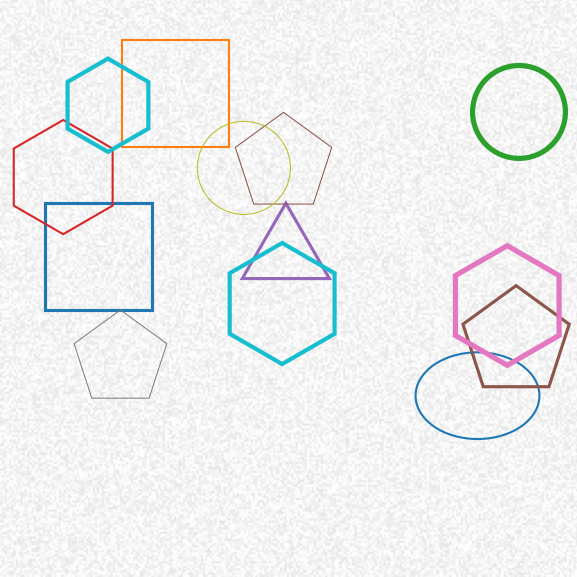[{"shape": "square", "thickness": 1.5, "radius": 0.46, "center": [0.171, 0.555]}, {"shape": "oval", "thickness": 1, "radius": 0.54, "center": [0.827, 0.314]}, {"shape": "square", "thickness": 1, "radius": 0.46, "center": [0.303, 0.838]}, {"shape": "circle", "thickness": 2.5, "radius": 0.4, "center": [0.899, 0.805]}, {"shape": "hexagon", "thickness": 1, "radius": 0.49, "center": [0.109, 0.692]}, {"shape": "triangle", "thickness": 1.5, "radius": 0.44, "center": [0.495, 0.56]}, {"shape": "pentagon", "thickness": 0.5, "radius": 0.44, "center": [0.491, 0.717]}, {"shape": "pentagon", "thickness": 1.5, "radius": 0.48, "center": [0.894, 0.408]}, {"shape": "hexagon", "thickness": 2.5, "radius": 0.52, "center": [0.878, 0.47]}, {"shape": "pentagon", "thickness": 0.5, "radius": 0.42, "center": [0.209, 0.378]}, {"shape": "circle", "thickness": 0.5, "radius": 0.4, "center": [0.422, 0.708]}, {"shape": "hexagon", "thickness": 2, "radius": 0.4, "center": [0.187, 0.817]}, {"shape": "hexagon", "thickness": 2, "radius": 0.52, "center": [0.489, 0.474]}]